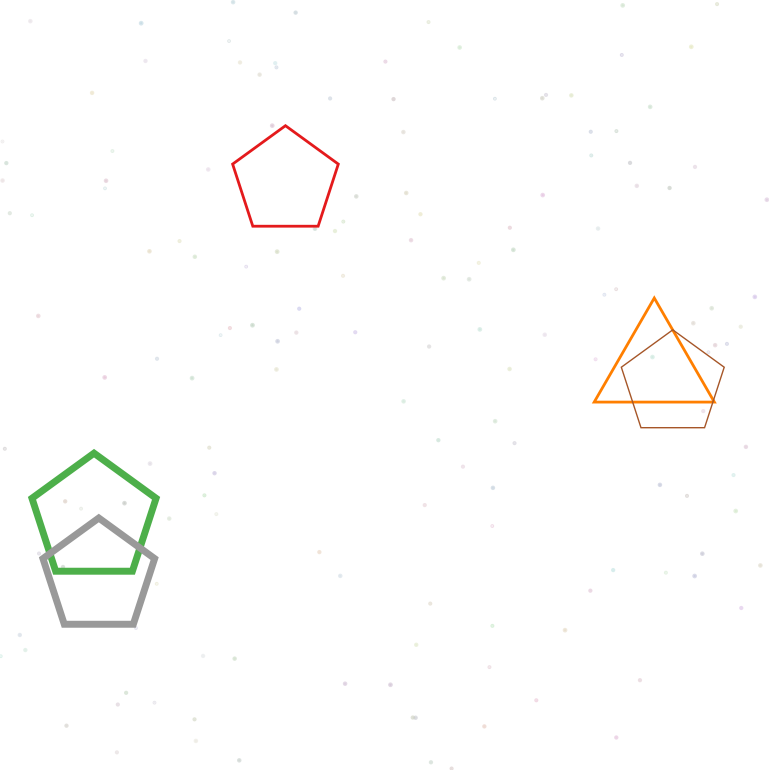[{"shape": "pentagon", "thickness": 1, "radius": 0.36, "center": [0.371, 0.765]}, {"shape": "pentagon", "thickness": 2.5, "radius": 0.42, "center": [0.122, 0.327]}, {"shape": "triangle", "thickness": 1, "radius": 0.45, "center": [0.85, 0.523]}, {"shape": "pentagon", "thickness": 0.5, "radius": 0.35, "center": [0.874, 0.501]}, {"shape": "pentagon", "thickness": 2.5, "radius": 0.38, "center": [0.128, 0.251]}]